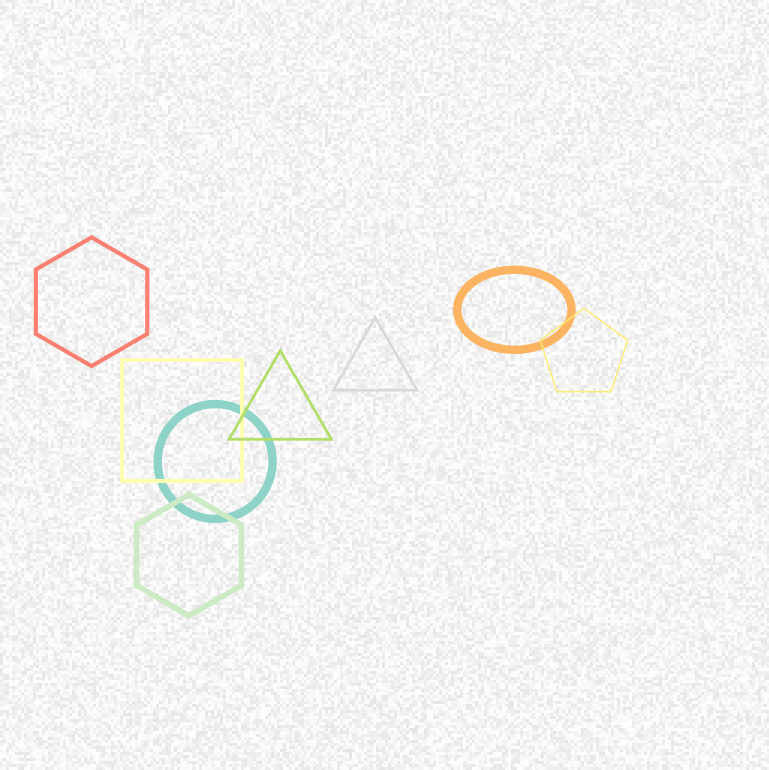[{"shape": "circle", "thickness": 3, "radius": 0.37, "center": [0.279, 0.401]}, {"shape": "square", "thickness": 1.5, "radius": 0.39, "center": [0.236, 0.454]}, {"shape": "hexagon", "thickness": 1.5, "radius": 0.42, "center": [0.119, 0.608]}, {"shape": "oval", "thickness": 3, "radius": 0.37, "center": [0.668, 0.598]}, {"shape": "triangle", "thickness": 1, "radius": 0.38, "center": [0.364, 0.468]}, {"shape": "triangle", "thickness": 1, "radius": 0.31, "center": [0.487, 0.525]}, {"shape": "hexagon", "thickness": 2, "radius": 0.39, "center": [0.246, 0.279]}, {"shape": "pentagon", "thickness": 0.5, "radius": 0.3, "center": [0.758, 0.54]}]